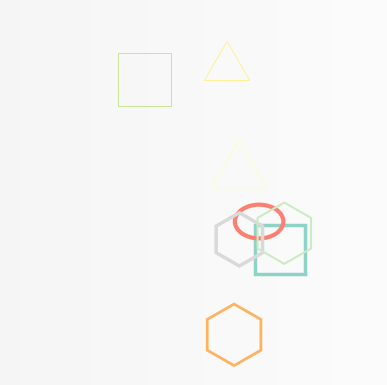[{"shape": "square", "thickness": 2.5, "radius": 0.32, "center": [0.723, 0.353]}, {"shape": "triangle", "thickness": 0.5, "radius": 0.41, "center": [0.617, 0.553]}, {"shape": "oval", "thickness": 3, "radius": 0.31, "center": [0.669, 0.425]}, {"shape": "hexagon", "thickness": 2, "radius": 0.4, "center": [0.604, 0.13]}, {"shape": "square", "thickness": 0.5, "radius": 0.34, "center": [0.372, 0.794]}, {"shape": "hexagon", "thickness": 2.5, "radius": 0.35, "center": [0.618, 0.378]}, {"shape": "hexagon", "thickness": 1.5, "radius": 0.4, "center": [0.734, 0.394]}, {"shape": "triangle", "thickness": 0.5, "radius": 0.34, "center": [0.586, 0.825]}]